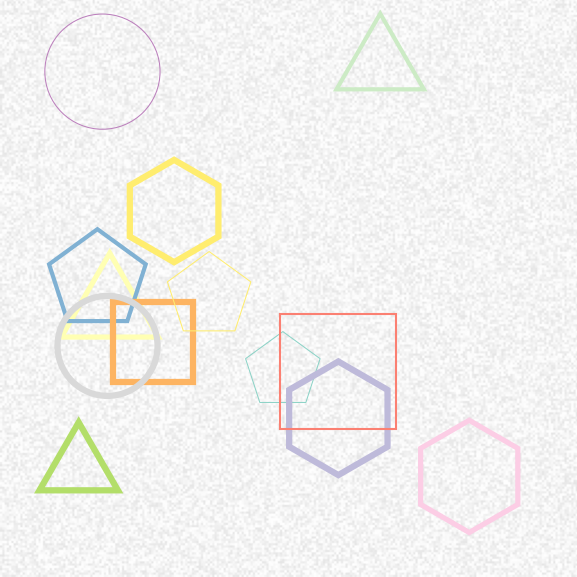[{"shape": "pentagon", "thickness": 0.5, "radius": 0.34, "center": [0.49, 0.357]}, {"shape": "triangle", "thickness": 2.5, "radius": 0.48, "center": [0.19, 0.464]}, {"shape": "hexagon", "thickness": 3, "radius": 0.49, "center": [0.586, 0.275]}, {"shape": "square", "thickness": 1, "radius": 0.5, "center": [0.585, 0.356]}, {"shape": "pentagon", "thickness": 2, "radius": 0.44, "center": [0.169, 0.514]}, {"shape": "square", "thickness": 3, "radius": 0.35, "center": [0.264, 0.407]}, {"shape": "triangle", "thickness": 3, "radius": 0.39, "center": [0.136, 0.189]}, {"shape": "hexagon", "thickness": 2.5, "radius": 0.49, "center": [0.813, 0.174]}, {"shape": "circle", "thickness": 3, "radius": 0.43, "center": [0.186, 0.4]}, {"shape": "circle", "thickness": 0.5, "radius": 0.5, "center": [0.177, 0.875]}, {"shape": "triangle", "thickness": 2, "radius": 0.44, "center": [0.658, 0.888]}, {"shape": "pentagon", "thickness": 0.5, "radius": 0.38, "center": [0.362, 0.488]}, {"shape": "hexagon", "thickness": 3, "radius": 0.44, "center": [0.302, 0.634]}]